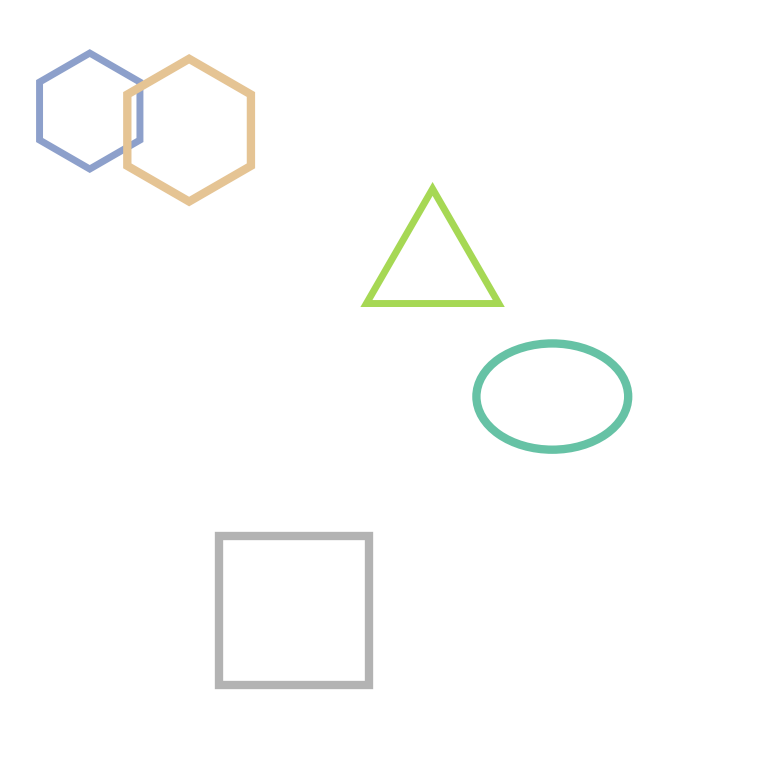[{"shape": "oval", "thickness": 3, "radius": 0.49, "center": [0.717, 0.485]}, {"shape": "hexagon", "thickness": 2.5, "radius": 0.38, "center": [0.117, 0.856]}, {"shape": "triangle", "thickness": 2.5, "radius": 0.5, "center": [0.562, 0.655]}, {"shape": "hexagon", "thickness": 3, "radius": 0.46, "center": [0.246, 0.831]}, {"shape": "square", "thickness": 3, "radius": 0.49, "center": [0.382, 0.207]}]